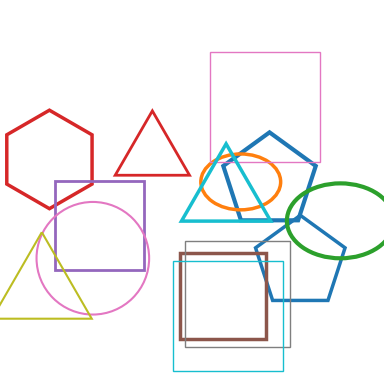[{"shape": "pentagon", "thickness": 3, "radius": 0.63, "center": [0.7, 0.53]}, {"shape": "pentagon", "thickness": 2.5, "radius": 0.61, "center": [0.78, 0.319]}, {"shape": "oval", "thickness": 2.5, "radius": 0.52, "center": [0.625, 0.528]}, {"shape": "oval", "thickness": 3, "radius": 0.7, "center": [0.884, 0.426]}, {"shape": "hexagon", "thickness": 2.5, "radius": 0.64, "center": [0.128, 0.586]}, {"shape": "triangle", "thickness": 2, "radius": 0.56, "center": [0.396, 0.601]}, {"shape": "square", "thickness": 2, "radius": 0.58, "center": [0.259, 0.414]}, {"shape": "square", "thickness": 2.5, "radius": 0.56, "center": [0.579, 0.232]}, {"shape": "square", "thickness": 1, "radius": 0.71, "center": [0.688, 0.722]}, {"shape": "circle", "thickness": 1.5, "radius": 0.73, "center": [0.241, 0.329]}, {"shape": "square", "thickness": 1, "radius": 0.68, "center": [0.617, 0.237]}, {"shape": "triangle", "thickness": 1.5, "radius": 0.75, "center": [0.109, 0.247]}, {"shape": "triangle", "thickness": 2.5, "radius": 0.67, "center": [0.587, 0.493]}, {"shape": "square", "thickness": 1, "radius": 0.71, "center": [0.592, 0.18]}]